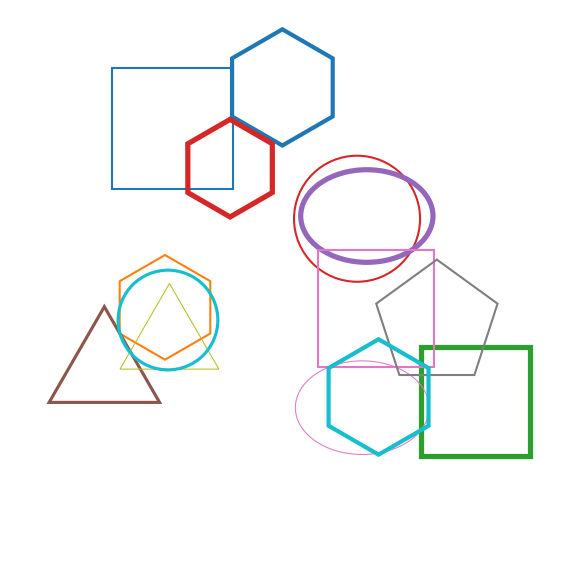[{"shape": "square", "thickness": 1, "radius": 0.52, "center": [0.299, 0.777]}, {"shape": "hexagon", "thickness": 2, "radius": 0.5, "center": [0.489, 0.848]}, {"shape": "hexagon", "thickness": 1, "radius": 0.45, "center": [0.286, 0.467]}, {"shape": "square", "thickness": 2.5, "radius": 0.47, "center": [0.824, 0.304]}, {"shape": "circle", "thickness": 1, "radius": 0.55, "center": [0.618, 0.62]}, {"shape": "hexagon", "thickness": 2.5, "radius": 0.42, "center": [0.398, 0.708]}, {"shape": "oval", "thickness": 2.5, "radius": 0.57, "center": [0.635, 0.625]}, {"shape": "triangle", "thickness": 1.5, "radius": 0.55, "center": [0.181, 0.358]}, {"shape": "square", "thickness": 1, "radius": 0.5, "center": [0.651, 0.465]}, {"shape": "oval", "thickness": 0.5, "radius": 0.58, "center": [0.627, 0.293]}, {"shape": "pentagon", "thickness": 1, "radius": 0.55, "center": [0.756, 0.439]}, {"shape": "triangle", "thickness": 0.5, "radius": 0.49, "center": [0.293, 0.409]}, {"shape": "circle", "thickness": 1.5, "radius": 0.43, "center": [0.291, 0.445]}, {"shape": "hexagon", "thickness": 2, "radius": 0.5, "center": [0.656, 0.312]}]